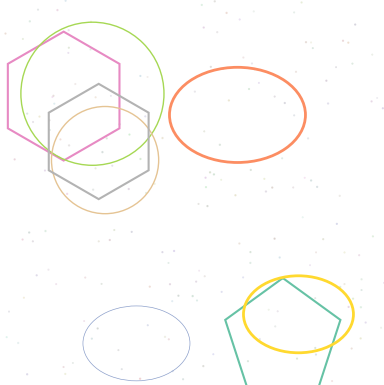[{"shape": "pentagon", "thickness": 1.5, "radius": 0.79, "center": [0.735, 0.12]}, {"shape": "oval", "thickness": 2, "radius": 0.88, "center": [0.617, 0.702]}, {"shape": "oval", "thickness": 0.5, "radius": 0.69, "center": [0.354, 0.108]}, {"shape": "hexagon", "thickness": 1.5, "radius": 0.84, "center": [0.165, 0.75]}, {"shape": "circle", "thickness": 1, "radius": 0.93, "center": [0.24, 0.756]}, {"shape": "oval", "thickness": 2, "radius": 0.71, "center": [0.775, 0.184]}, {"shape": "circle", "thickness": 1, "radius": 0.7, "center": [0.273, 0.584]}, {"shape": "hexagon", "thickness": 1.5, "radius": 0.75, "center": [0.256, 0.633]}]